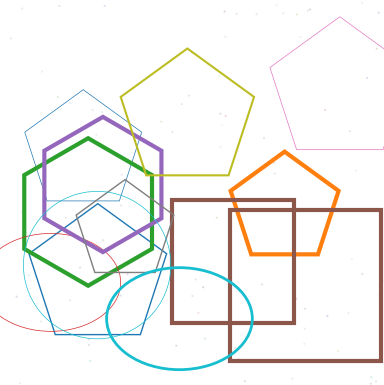[{"shape": "pentagon", "thickness": 0.5, "radius": 0.8, "center": [0.216, 0.607]}, {"shape": "pentagon", "thickness": 1, "radius": 0.94, "center": [0.254, 0.283]}, {"shape": "pentagon", "thickness": 3, "radius": 0.74, "center": [0.739, 0.459]}, {"shape": "hexagon", "thickness": 3, "radius": 0.96, "center": [0.229, 0.449]}, {"shape": "oval", "thickness": 0.5, "radius": 0.91, "center": [0.132, 0.266]}, {"shape": "hexagon", "thickness": 3, "radius": 0.88, "center": [0.267, 0.521]}, {"shape": "square", "thickness": 3, "radius": 0.98, "center": [0.794, 0.259]}, {"shape": "square", "thickness": 3, "radius": 0.79, "center": [0.605, 0.321]}, {"shape": "pentagon", "thickness": 0.5, "radius": 0.95, "center": [0.883, 0.766]}, {"shape": "pentagon", "thickness": 1, "radius": 0.67, "center": [0.325, 0.4]}, {"shape": "pentagon", "thickness": 1.5, "radius": 0.91, "center": [0.487, 0.692]}, {"shape": "oval", "thickness": 2, "radius": 0.95, "center": [0.466, 0.172]}, {"shape": "circle", "thickness": 0.5, "radius": 0.96, "center": [0.252, 0.311]}]